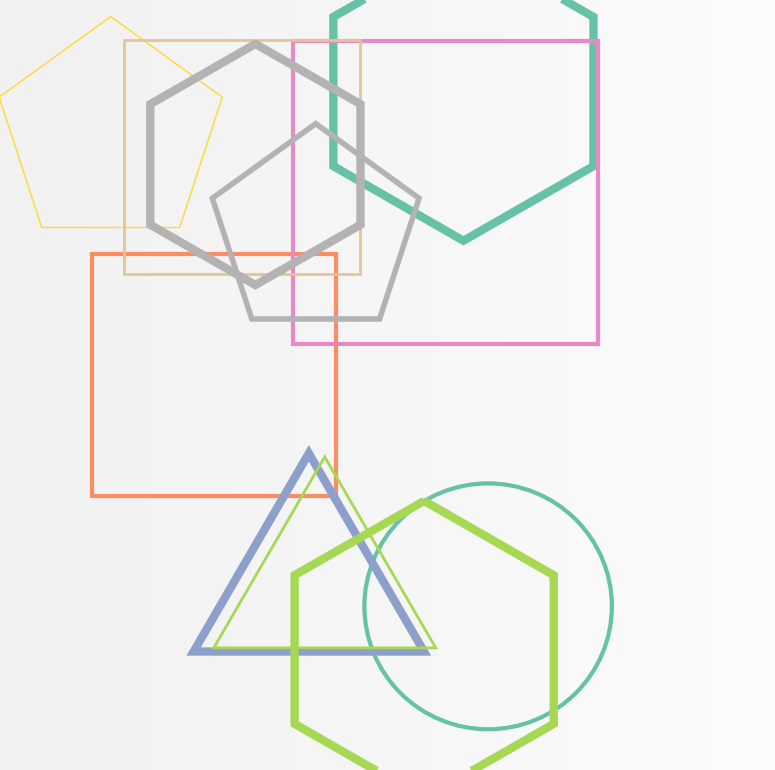[{"shape": "hexagon", "thickness": 3, "radius": 0.97, "center": [0.598, 0.881]}, {"shape": "circle", "thickness": 1.5, "radius": 0.8, "center": [0.63, 0.213]}, {"shape": "square", "thickness": 1.5, "radius": 0.79, "center": [0.276, 0.513]}, {"shape": "triangle", "thickness": 3, "radius": 0.86, "center": [0.398, 0.24]}, {"shape": "square", "thickness": 1.5, "radius": 0.99, "center": [0.575, 0.75]}, {"shape": "triangle", "thickness": 1, "radius": 0.83, "center": [0.419, 0.241]}, {"shape": "hexagon", "thickness": 3, "radius": 0.97, "center": [0.547, 0.156]}, {"shape": "pentagon", "thickness": 0.5, "radius": 0.76, "center": [0.143, 0.827]}, {"shape": "square", "thickness": 1, "radius": 0.76, "center": [0.312, 0.796]}, {"shape": "hexagon", "thickness": 3, "radius": 0.78, "center": [0.33, 0.786]}, {"shape": "pentagon", "thickness": 2, "radius": 0.7, "center": [0.407, 0.699]}]